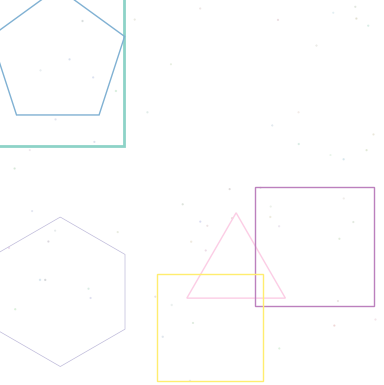[{"shape": "square", "thickness": 2, "radius": 0.99, "center": [0.125, 0.817]}, {"shape": "hexagon", "thickness": 0.5, "radius": 0.97, "center": [0.157, 0.242]}, {"shape": "pentagon", "thickness": 1, "radius": 0.91, "center": [0.15, 0.849]}, {"shape": "triangle", "thickness": 1, "radius": 0.74, "center": [0.613, 0.3]}, {"shape": "square", "thickness": 1, "radius": 0.77, "center": [0.817, 0.36]}, {"shape": "square", "thickness": 1, "radius": 0.69, "center": [0.545, 0.149]}]